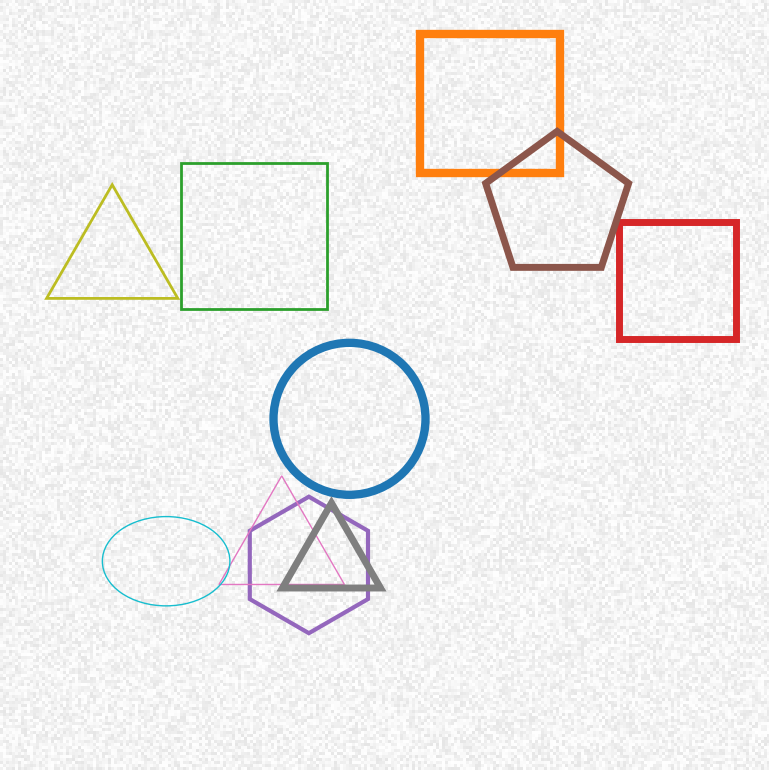[{"shape": "circle", "thickness": 3, "radius": 0.49, "center": [0.454, 0.456]}, {"shape": "square", "thickness": 3, "radius": 0.45, "center": [0.637, 0.866]}, {"shape": "square", "thickness": 1, "radius": 0.47, "center": [0.33, 0.694]}, {"shape": "square", "thickness": 2.5, "radius": 0.38, "center": [0.88, 0.635]}, {"shape": "hexagon", "thickness": 1.5, "radius": 0.44, "center": [0.401, 0.266]}, {"shape": "pentagon", "thickness": 2.5, "radius": 0.49, "center": [0.724, 0.732]}, {"shape": "triangle", "thickness": 0.5, "radius": 0.47, "center": [0.366, 0.288]}, {"shape": "triangle", "thickness": 2.5, "radius": 0.37, "center": [0.43, 0.273]}, {"shape": "triangle", "thickness": 1, "radius": 0.49, "center": [0.146, 0.662]}, {"shape": "oval", "thickness": 0.5, "radius": 0.41, "center": [0.216, 0.271]}]